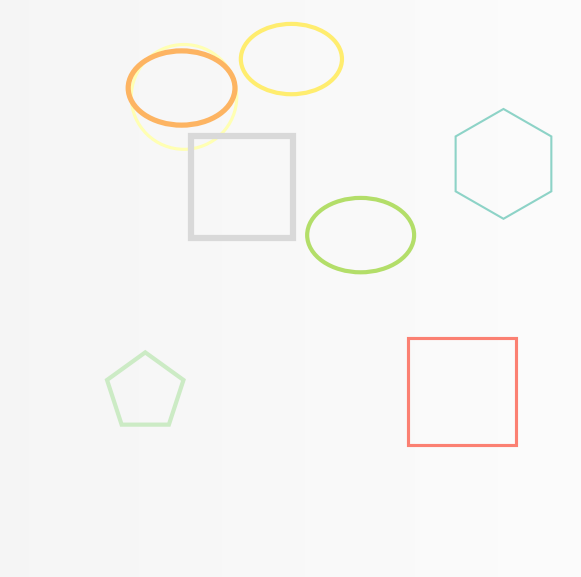[{"shape": "hexagon", "thickness": 1, "radius": 0.48, "center": [0.866, 0.715]}, {"shape": "circle", "thickness": 1.5, "radius": 0.45, "center": [0.317, 0.831]}, {"shape": "square", "thickness": 1.5, "radius": 0.46, "center": [0.795, 0.322]}, {"shape": "oval", "thickness": 2.5, "radius": 0.46, "center": [0.312, 0.847]}, {"shape": "oval", "thickness": 2, "radius": 0.46, "center": [0.62, 0.592]}, {"shape": "square", "thickness": 3, "radius": 0.44, "center": [0.417, 0.675]}, {"shape": "pentagon", "thickness": 2, "radius": 0.35, "center": [0.25, 0.32]}, {"shape": "oval", "thickness": 2, "radius": 0.44, "center": [0.501, 0.897]}]